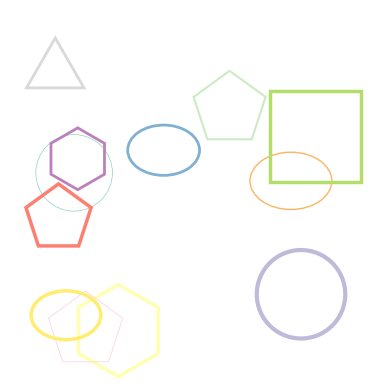[{"shape": "circle", "thickness": 0.5, "radius": 0.5, "center": [0.193, 0.551]}, {"shape": "hexagon", "thickness": 2.5, "radius": 0.6, "center": [0.307, 0.141]}, {"shape": "circle", "thickness": 3, "radius": 0.57, "center": [0.782, 0.236]}, {"shape": "pentagon", "thickness": 2.5, "radius": 0.45, "center": [0.152, 0.433]}, {"shape": "oval", "thickness": 2, "radius": 0.47, "center": [0.425, 0.61]}, {"shape": "oval", "thickness": 1, "radius": 0.53, "center": [0.756, 0.53]}, {"shape": "square", "thickness": 2.5, "radius": 0.59, "center": [0.819, 0.646]}, {"shape": "pentagon", "thickness": 0.5, "radius": 0.51, "center": [0.222, 0.142]}, {"shape": "triangle", "thickness": 2, "radius": 0.43, "center": [0.144, 0.815]}, {"shape": "hexagon", "thickness": 2, "radius": 0.4, "center": [0.202, 0.588]}, {"shape": "pentagon", "thickness": 1.5, "radius": 0.49, "center": [0.596, 0.718]}, {"shape": "oval", "thickness": 2.5, "radius": 0.45, "center": [0.171, 0.181]}]